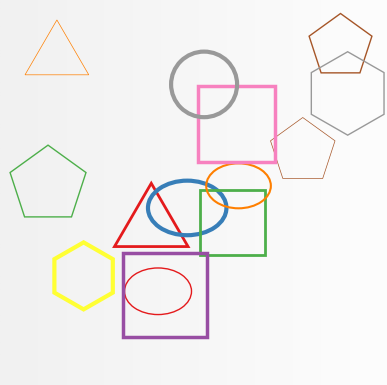[{"shape": "triangle", "thickness": 2, "radius": 0.55, "center": [0.39, 0.414]}, {"shape": "oval", "thickness": 1, "radius": 0.43, "center": [0.408, 0.243]}, {"shape": "oval", "thickness": 3, "radius": 0.51, "center": [0.483, 0.46]}, {"shape": "pentagon", "thickness": 1, "radius": 0.52, "center": [0.124, 0.52]}, {"shape": "square", "thickness": 2, "radius": 0.42, "center": [0.6, 0.422]}, {"shape": "square", "thickness": 2.5, "radius": 0.54, "center": [0.426, 0.233]}, {"shape": "oval", "thickness": 1.5, "radius": 0.42, "center": [0.616, 0.517]}, {"shape": "triangle", "thickness": 0.5, "radius": 0.47, "center": [0.147, 0.853]}, {"shape": "hexagon", "thickness": 3, "radius": 0.44, "center": [0.216, 0.283]}, {"shape": "pentagon", "thickness": 1, "radius": 0.43, "center": [0.879, 0.88]}, {"shape": "pentagon", "thickness": 0.5, "radius": 0.44, "center": [0.781, 0.607]}, {"shape": "square", "thickness": 2.5, "radius": 0.49, "center": [0.611, 0.677]}, {"shape": "hexagon", "thickness": 1, "radius": 0.54, "center": [0.897, 0.757]}, {"shape": "circle", "thickness": 3, "radius": 0.43, "center": [0.527, 0.781]}]